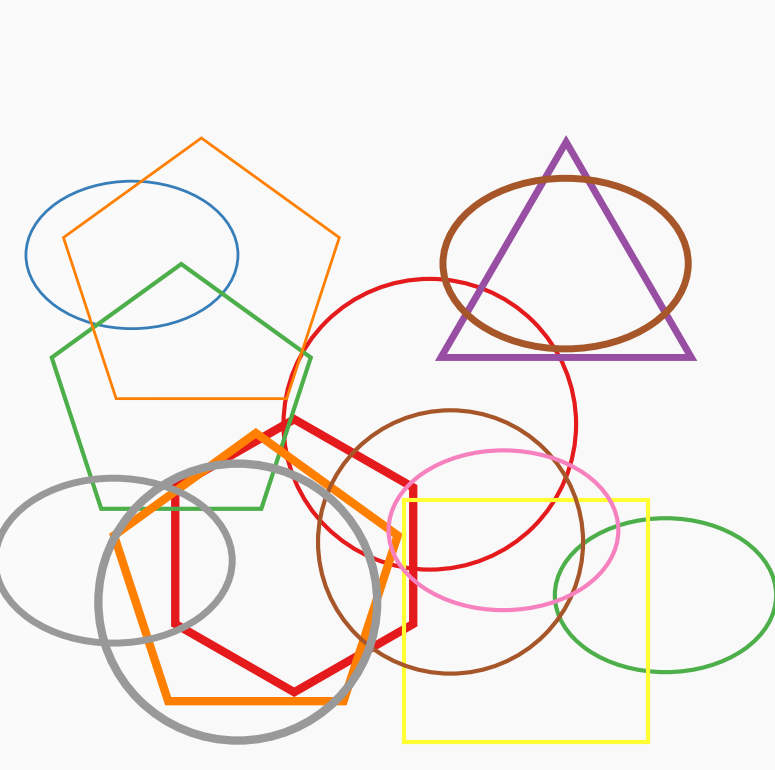[{"shape": "circle", "thickness": 1.5, "radius": 0.94, "center": [0.555, 0.449]}, {"shape": "hexagon", "thickness": 3, "radius": 0.89, "center": [0.38, 0.278]}, {"shape": "oval", "thickness": 1, "radius": 0.68, "center": [0.17, 0.669]}, {"shape": "pentagon", "thickness": 1.5, "radius": 0.88, "center": [0.234, 0.481]}, {"shape": "oval", "thickness": 1.5, "radius": 0.71, "center": [0.859, 0.227]}, {"shape": "triangle", "thickness": 2.5, "radius": 0.93, "center": [0.73, 0.629]}, {"shape": "pentagon", "thickness": 3, "radius": 0.96, "center": [0.33, 0.245]}, {"shape": "pentagon", "thickness": 1, "radius": 0.94, "center": [0.26, 0.634]}, {"shape": "square", "thickness": 1.5, "radius": 0.79, "center": [0.679, 0.194]}, {"shape": "oval", "thickness": 2.5, "radius": 0.79, "center": [0.73, 0.658]}, {"shape": "circle", "thickness": 1.5, "radius": 0.85, "center": [0.581, 0.296]}, {"shape": "oval", "thickness": 1.5, "radius": 0.74, "center": [0.65, 0.311]}, {"shape": "oval", "thickness": 2.5, "radius": 0.76, "center": [0.147, 0.272]}, {"shape": "circle", "thickness": 3, "radius": 0.9, "center": [0.307, 0.218]}]